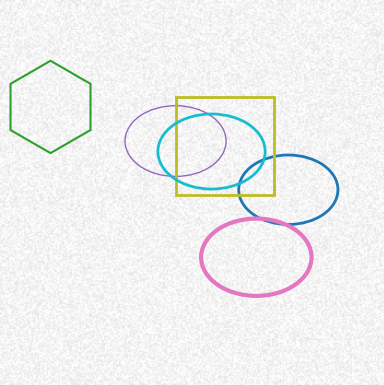[{"shape": "oval", "thickness": 2, "radius": 0.64, "center": [0.749, 0.507]}, {"shape": "hexagon", "thickness": 1.5, "radius": 0.6, "center": [0.131, 0.722]}, {"shape": "oval", "thickness": 1, "radius": 0.66, "center": [0.456, 0.634]}, {"shape": "oval", "thickness": 3, "radius": 0.72, "center": [0.666, 0.332]}, {"shape": "square", "thickness": 2, "radius": 0.64, "center": [0.584, 0.621]}, {"shape": "oval", "thickness": 2, "radius": 0.7, "center": [0.549, 0.606]}]